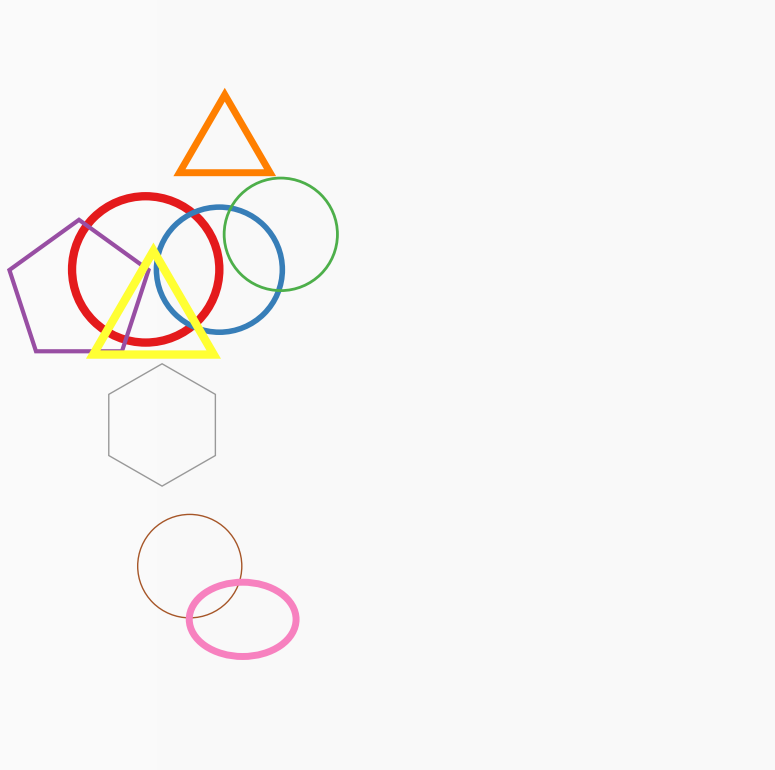[{"shape": "circle", "thickness": 3, "radius": 0.48, "center": [0.188, 0.65]}, {"shape": "circle", "thickness": 2, "radius": 0.41, "center": [0.283, 0.65]}, {"shape": "circle", "thickness": 1, "radius": 0.37, "center": [0.362, 0.696]}, {"shape": "pentagon", "thickness": 1.5, "radius": 0.47, "center": [0.102, 0.62]}, {"shape": "triangle", "thickness": 2.5, "radius": 0.34, "center": [0.29, 0.809]}, {"shape": "triangle", "thickness": 3, "radius": 0.45, "center": [0.198, 0.584]}, {"shape": "circle", "thickness": 0.5, "radius": 0.34, "center": [0.245, 0.265]}, {"shape": "oval", "thickness": 2.5, "radius": 0.34, "center": [0.313, 0.196]}, {"shape": "hexagon", "thickness": 0.5, "radius": 0.4, "center": [0.209, 0.448]}]